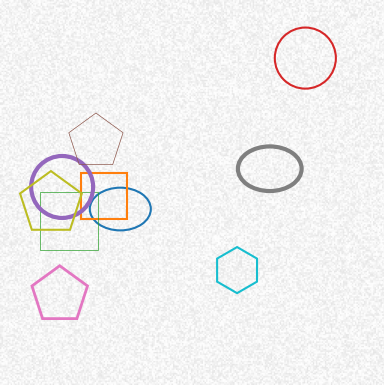[{"shape": "oval", "thickness": 1.5, "radius": 0.4, "center": [0.312, 0.457]}, {"shape": "square", "thickness": 1.5, "radius": 0.3, "center": [0.27, 0.49]}, {"shape": "square", "thickness": 0.5, "radius": 0.38, "center": [0.179, 0.427]}, {"shape": "circle", "thickness": 1.5, "radius": 0.4, "center": [0.793, 0.849]}, {"shape": "circle", "thickness": 3, "radius": 0.4, "center": [0.161, 0.514]}, {"shape": "pentagon", "thickness": 0.5, "radius": 0.37, "center": [0.249, 0.632]}, {"shape": "pentagon", "thickness": 2, "radius": 0.38, "center": [0.155, 0.234]}, {"shape": "oval", "thickness": 3, "radius": 0.41, "center": [0.701, 0.562]}, {"shape": "pentagon", "thickness": 1.5, "radius": 0.42, "center": [0.132, 0.471]}, {"shape": "hexagon", "thickness": 1.5, "radius": 0.3, "center": [0.616, 0.298]}]